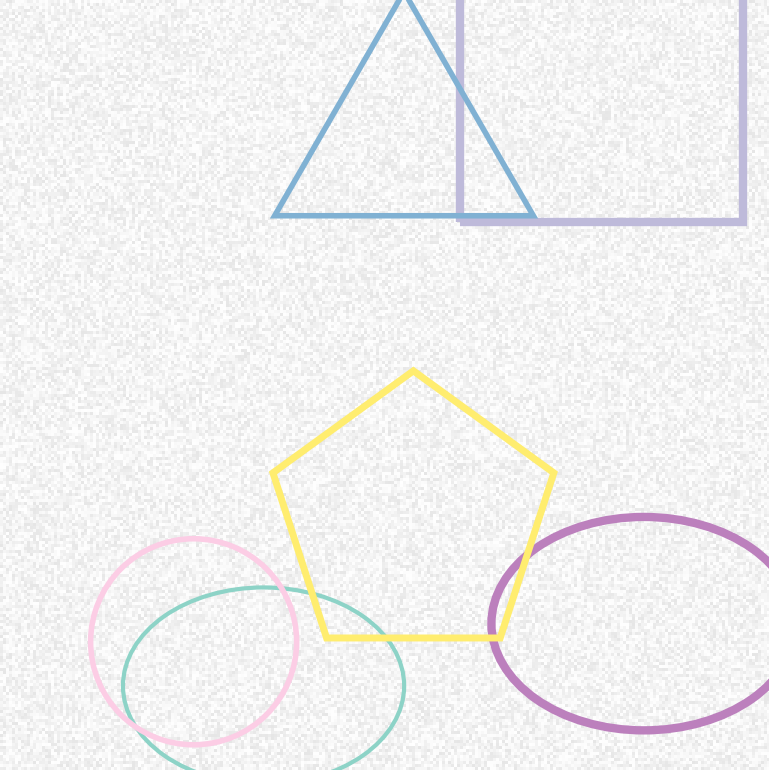[{"shape": "oval", "thickness": 1.5, "radius": 0.91, "center": [0.342, 0.109]}, {"shape": "square", "thickness": 3, "radius": 0.92, "center": [0.781, 0.896]}, {"shape": "triangle", "thickness": 2, "radius": 0.97, "center": [0.525, 0.817]}, {"shape": "circle", "thickness": 2, "radius": 0.67, "center": [0.251, 0.167]}, {"shape": "oval", "thickness": 3, "radius": 0.99, "center": [0.836, 0.19]}, {"shape": "pentagon", "thickness": 2.5, "radius": 0.96, "center": [0.537, 0.327]}]